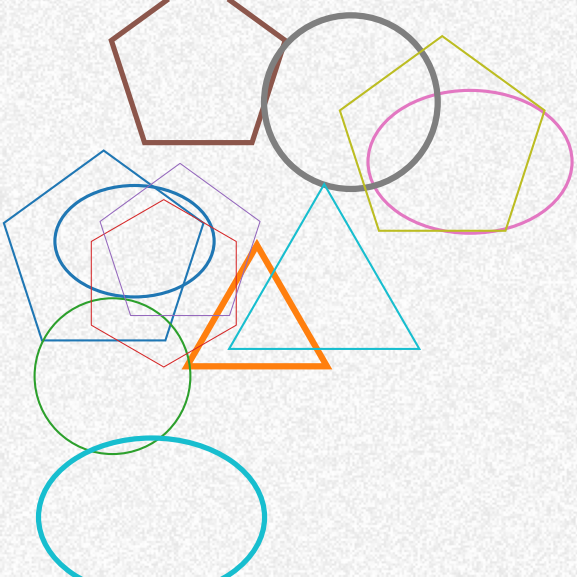[{"shape": "oval", "thickness": 1.5, "radius": 0.69, "center": [0.233, 0.581]}, {"shape": "pentagon", "thickness": 1, "radius": 0.91, "center": [0.18, 0.557]}, {"shape": "triangle", "thickness": 3, "radius": 0.7, "center": [0.445, 0.435]}, {"shape": "circle", "thickness": 1, "radius": 0.67, "center": [0.195, 0.348]}, {"shape": "hexagon", "thickness": 0.5, "radius": 0.72, "center": [0.284, 0.509]}, {"shape": "pentagon", "thickness": 0.5, "radius": 0.73, "center": [0.312, 0.571]}, {"shape": "pentagon", "thickness": 2.5, "radius": 0.79, "center": [0.343, 0.88]}, {"shape": "oval", "thickness": 1.5, "radius": 0.88, "center": [0.814, 0.719]}, {"shape": "circle", "thickness": 3, "radius": 0.75, "center": [0.608, 0.822]}, {"shape": "pentagon", "thickness": 1, "radius": 0.93, "center": [0.766, 0.75]}, {"shape": "triangle", "thickness": 1, "radius": 0.95, "center": [0.561, 0.49]}, {"shape": "oval", "thickness": 2.5, "radius": 0.98, "center": [0.262, 0.104]}]